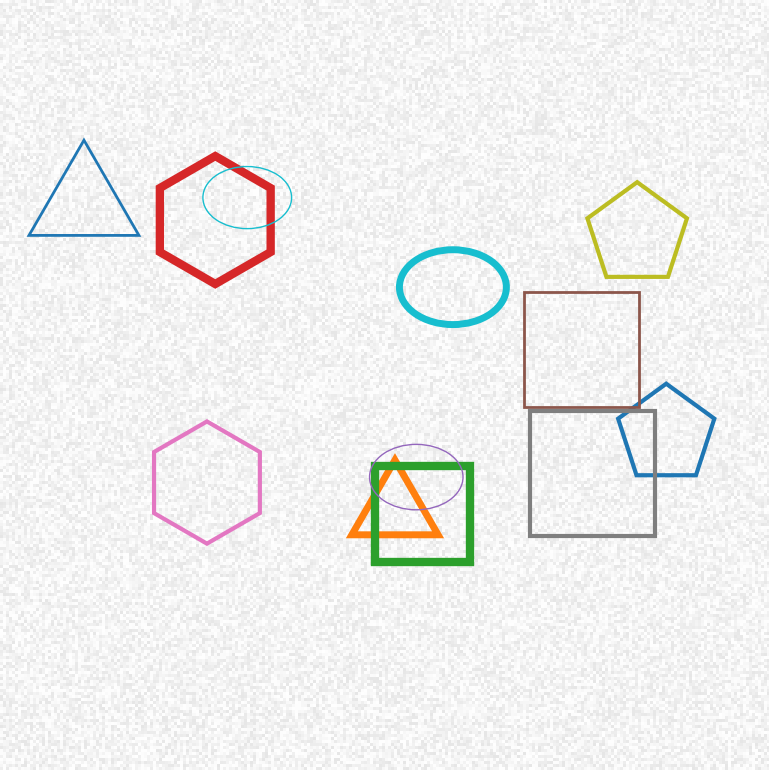[{"shape": "pentagon", "thickness": 1.5, "radius": 0.33, "center": [0.865, 0.436]}, {"shape": "triangle", "thickness": 1, "radius": 0.41, "center": [0.109, 0.735]}, {"shape": "triangle", "thickness": 2.5, "radius": 0.32, "center": [0.513, 0.338]}, {"shape": "square", "thickness": 3, "radius": 0.31, "center": [0.549, 0.332]}, {"shape": "hexagon", "thickness": 3, "radius": 0.42, "center": [0.28, 0.714]}, {"shape": "oval", "thickness": 0.5, "radius": 0.3, "center": [0.541, 0.38]}, {"shape": "square", "thickness": 1, "radius": 0.37, "center": [0.755, 0.547]}, {"shape": "hexagon", "thickness": 1.5, "radius": 0.4, "center": [0.269, 0.373]}, {"shape": "square", "thickness": 1.5, "radius": 0.41, "center": [0.769, 0.385]}, {"shape": "pentagon", "thickness": 1.5, "radius": 0.34, "center": [0.828, 0.695]}, {"shape": "oval", "thickness": 2.5, "radius": 0.35, "center": [0.588, 0.627]}, {"shape": "oval", "thickness": 0.5, "radius": 0.29, "center": [0.321, 0.743]}]